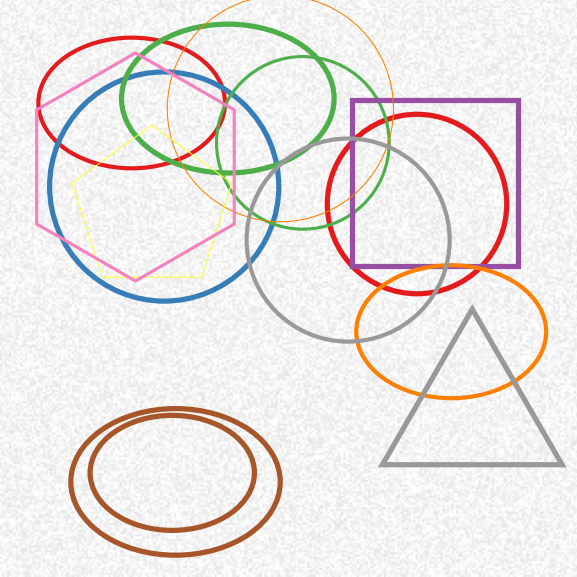[{"shape": "oval", "thickness": 2, "radius": 0.81, "center": [0.228, 0.821]}, {"shape": "circle", "thickness": 2.5, "radius": 0.78, "center": [0.722, 0.646]}, {"shape": "circle", "thickness": 2.5, "radius": 0.99, "center": [0.284, 0.676]}, {"shape": "oval", "thickness": 2.5, "radius": 0.92, "center": [0.395, 0.828]}, {"shape": "circle", "thickness": 1.5, "radius": 0.75, "center": [0.524, 0.752]}, {"shape": "square", "thickness": 2.5, "radius": 0.72, "center": [0.753, 0.683]}, {"shape": "circle", "thickness": 0.5, "radius": 0.98, "center": [0.486, 0.811]}, {"shape": "oval", "thickness": 2, "radius": 0.82, "center": [0.781, 0.425]}, {"shape": "pentagon", "thickness": 0.5, "radius": 0.73, "center": [0.263, 0.637]}, {"shape": "oval", "thickness": 2.5, "radius": 0.71, "center": [0.298, 0.18]}, {"shape": "oval", "thickness": 2.5, "radius": 0.91, "center": [0.304, 0.165]}, {"shape": "hexagon", "thickness": 1.5, "radius": 0.99, "center": [0.235, 0.71]}, {"shape": "triangle", "thickness": 2.5, "radius": 0.9, "center": [0.818, 0.284]}, {"shape": "circle", "thickness": 2, "radius": 0.88, "center": [0.603, 0.583]}]